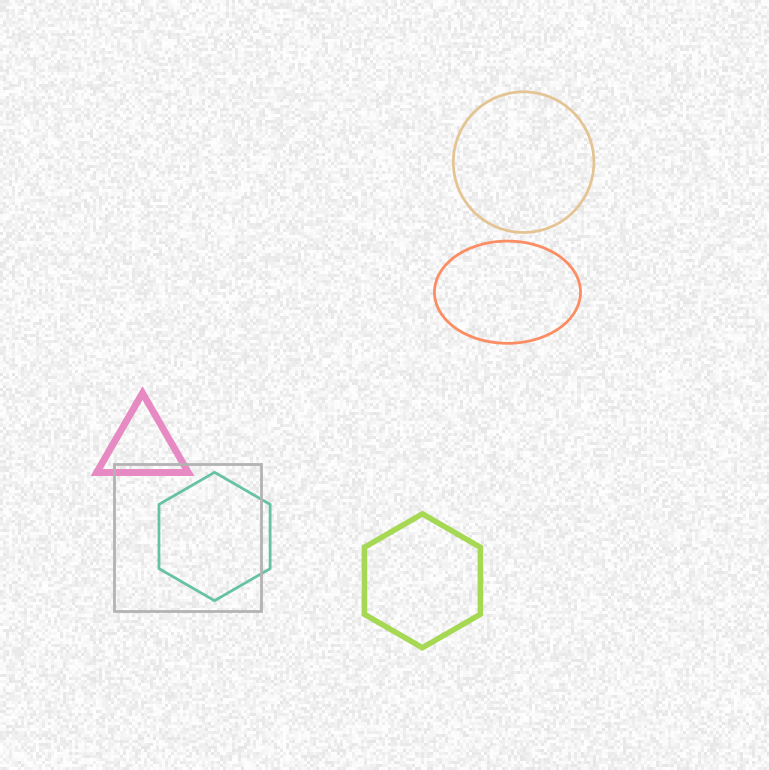[{"shape": "hexagon", "thickness": 1, "radius": 0.42, "center": [0.279, 0.303]}, {"shape": "oval", "thickness": 1, "radius": 0.47, "center": [0.659, 0.621]}, {"shape": "triangle", "thickness": 2.5, "radius": 0.34, "center": [0.185, 0.421]}, {"shape": "hexagon", "thickness": 2, "radius": 0.43, "center": [0.549, 0.246]}, {"shape": "circle", "thickness": 1, "radius": 0.46, "center": [0.68, 0.789]}, {"shape": "square", "thickness": 1, "radius": 0.48, "center": [0.244, 0.302]}]